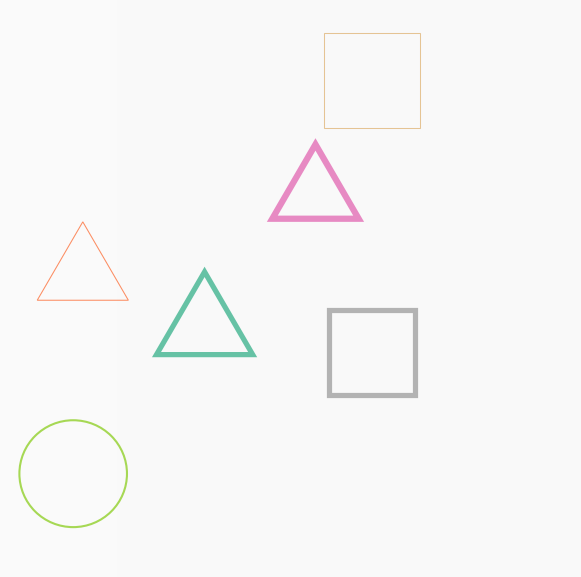[{"shape": "triangle", "thickness": 2.5, "radius": 0.48, "center": [0.352, 0.433]}, {"shape": "triangle", "thickness": 0.5, "radius": 0.45, "center": [0.142, 0.524]}, {"shape": "triangle", "thickness": 3, "radius": 0.43, "center": [0.543, 0.663]}, {"shape": "circle", "thickness": 1, "radius": 0.46, "center": [0.126, 0.179]}, {"shape": "square", "thickness": 0.5, "radius": 0.41, "center": [0.641, 0.86]}, {"shape": "square", "thickness": 2.5, "radius": 0.37, "center": [0.639, 0.389]}]